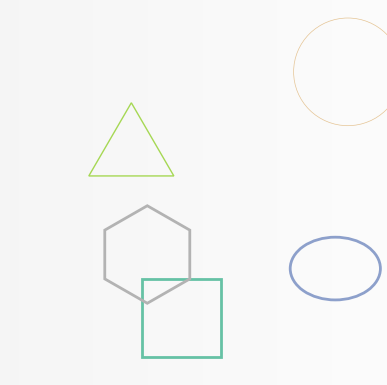[{"shape": "square", "thickness": 2, "radius": 0.51, "center": [0.468, 0.175]}, {"shape": "oval", "thickness": 2, "radius": 0.58, "center": [0.865, 0.302]}, {"shape": "triangle", "thickness": 1, "radius": 0.63, "center": [0.339, 0.606]}, {"shape": "circle", "thickness": 0.5, "radius": 0.7, "center": [0.898, 0.813]}, {"shape": "hexagon", "thickness": 2, "radius": 0.63, "center": [0.38, 0.339]}]